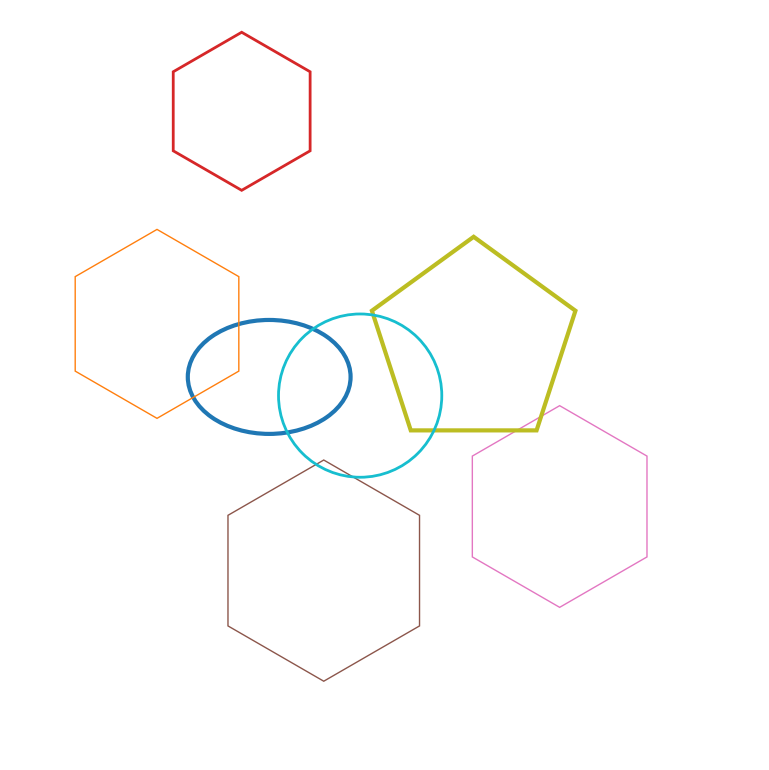[{"shape": "oval", "thickness": 1.5, "radius": 0.53, "center": [0.35, 0.51]}, {"shape": "hexagon", "thickness": 0.5, "radius": 0.61, "center": [0.204, 0.579]}, {"shape": "hexagon", "thickness": 1, "radius": 0.51, "center": [0.314, 0.855]}, {"shape": "hexagon", "thickness": 0.5, "radius": 0.72, "center": [0.42, 0.259]}, {"shape": "hexagon", "thickness": 0.5, "radius": 0.65, "center": [0.727, 0.342]}, {"shape": "pentagon", "thickness": 1.5, "radius": 0.69, "center": [0.615, 0.553]}, {"shape": "circle", "thickness": 1, "radius": 0.53, "center": [0.468, 0.486]}]